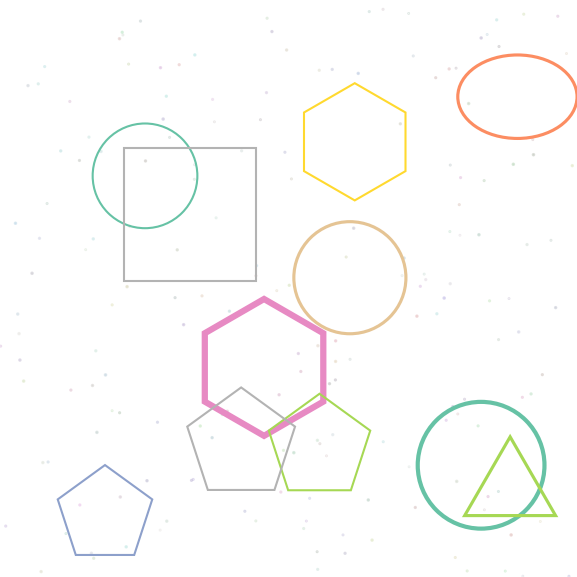[{"shape": "circle", "thickness": 1, "radius": 0.45, "center": [0.251, 0.695]}, {"shape": "circle", "thickness": 2, "radius": 0.55, "center": [0.833, 0.194]}, {"shape": "oval", "thickness": 1.5, "radius": 0.52, "center": [0.896, 0.832]}, {"shape": "pentagon", "thickness": 1, "radius": 0.43, "center": [0.182, 0.108]}, {"shape": "hexagon", "thickness": 3, "radius": 0.59, "center": [0.457, 0.363]}, {"shape": "pentagon", "thickness": 1, "radius": 0.46, "center": [0.553, 0.225]}, {"shape": "triangle", "thickness": 1.5, "radius": 0.45, "center": [0.883, 0.152]}, {"shape": "hexagon", "thickness": 1, "radius": 0.51, "center": [0.614, 0.754]}, {"shape": "circle", "thickness": 1.5, "radius": 0.49, "center": [0.606, 0.518]}, {"shape": "pentagon", "thickness": 1, "radius": 0.49, "center": [0.418, 0.23]}, {"shape": "square", "thickness": 1, "radius": 0.57, "center": [0.329, 0.628]}]